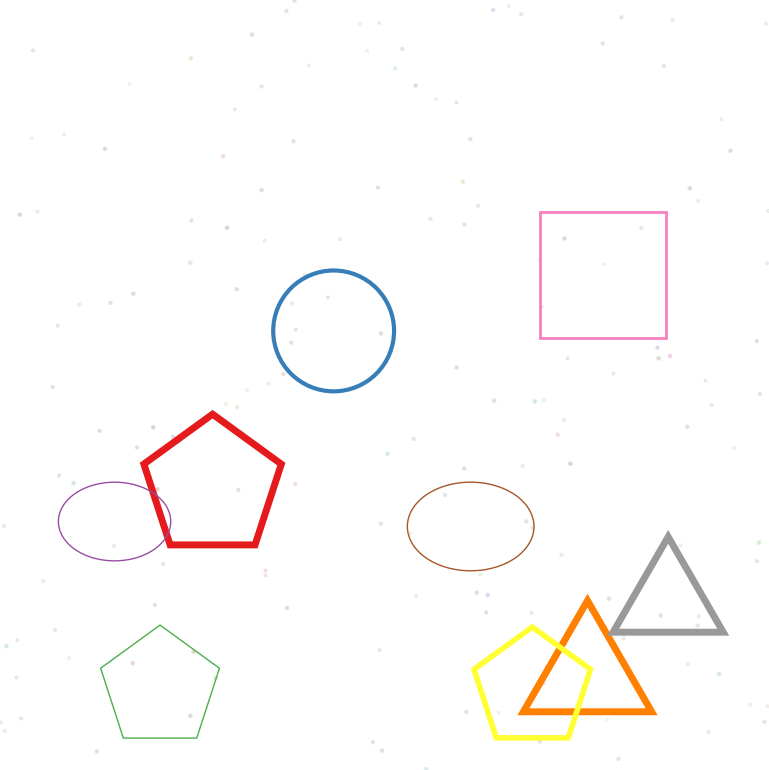[{"shape": "pentagon", "thickness": 2.5, "radius": 0.47, "center": [0.276, 0.368]}, {"shape": "circle", "thickness": 1.5, "radius": 0.39, "center": [0.433, 0.57]}, {"shape": "pentagon", "thickness": 0.5, "radius": 0.41, "center": [0.208, 0.107]}, {"shape": "oval", "thickness": 0.5, "radius": 0.36, "center": [0.149, 0.323]}, {"shape": "triangle", "thickness": 2.5, "radius": 0.48, "center": [0.763, 0.124]}, {"shape": "pentagon", "thickness": 2, "radius": 0.4, "center": [0.691, 0.106]}, {"shape": "oval", "thickness": 0.5, "radius": 0.41, "center": [0.611, 0.316]}, {"shape": "square", "thickness": 1, "radius": 0.41, "center": [0.783, 0.642]}, {"shape": "triangle", "thickness": 2.5, "radius": 0.41, "center": [0.868, 0.22]}]